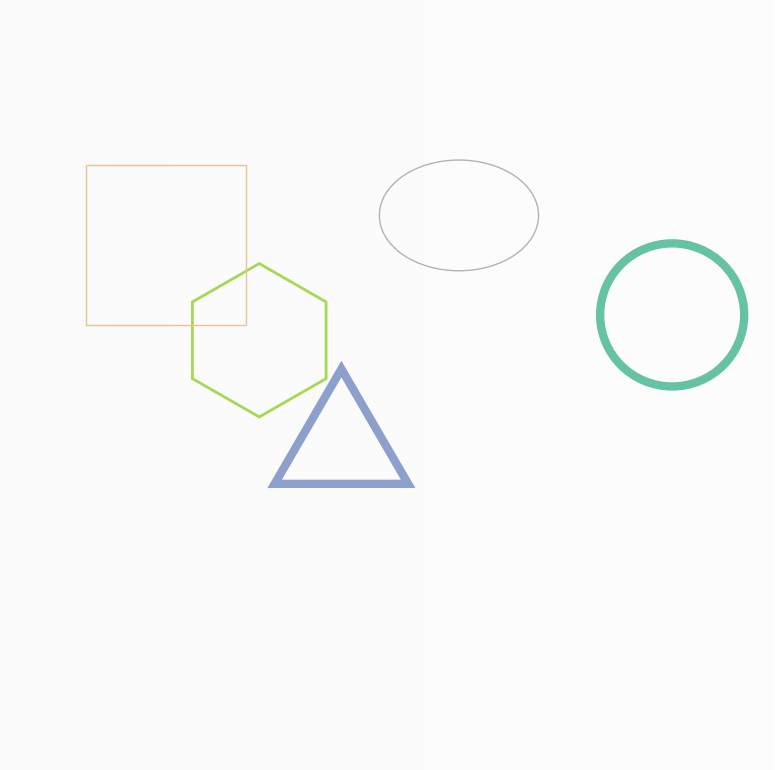[{"shape": "circle", "thickness": 3, "radius": 0.46, "center": [0.867, 0.591]}, {"shape": "triangle", "thickness": 3, "radius": 0.5, "center": [0.44, 0.421]}, {"shape": "hexagon", "thickness": 1, "radius": 0.5, "center": [0.335, 0.558]}, {"shape": "square", "thickness": 0.5, "radius": 0.52, "center": [0.214, 0.681]}, {"shape": "oval", "thickness": 0.5, "radius": 0.51, "center": [0.592, 0.72]}]